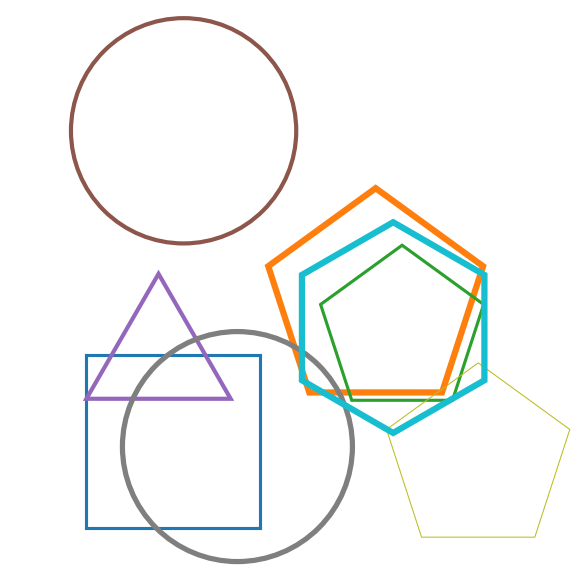[{"shape": "square", "thickness": 1.5, "radius": 0.75, "center": [0.3, 0.235]}, {"shape": "pentagon", "thickness": 3, "radius": 0.98, "center": [0.65, 0.478]}, {"shape": "pentagon", "thickness": 1.5, "radius": 0.74, "center": [0.696, 0.426]}, {"shape": "triangle", "thickness": 2, "radius": 0.72, "center": [0.274, 0.381]}, {"shape": "circle", "thickness": 2, "radius": 0.98, "center": [0.318, 0.773]}, {"shape": "circle", "thickness": 2.5, "radius": 1.0, "center": [0.411, 0.226]}, {"shape": "pentagon", "thickness": 0.5, "radius": 0.83, "center": [0.828, 0.204]}, {"shape": "hexagon", "thickness": 3, "radius": 0.91, "center": [0.681, 0.432]}]